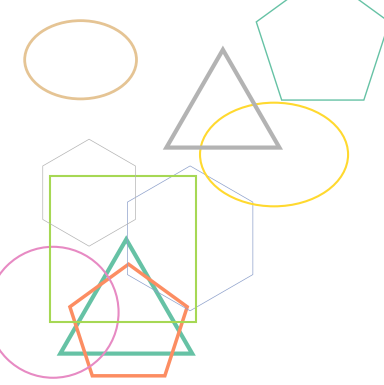[{"shape": "pentagon", "thickness": 1, "radius": 0.91, "center": [0.838, 0.887]}, {"shape": "triangle", "thickness": 3, "radius": 0.99, "center": [0.328, 0.18]}, {"shape": "pentagon", "thickness": 2.5, "radius": 0.8, "center": [0.334, 0.154]}, {"shape": "hexagon", "thickness": 0.5, "radius": 0.94, "center": [0.494, 0.381]}, {"shape": "circle", "thickness": 1.5, "radius": 0.85, "center": [0.138, 0.189]}, {"shape": "square", "thickness": 1.5, "radius": 0.95, "center": [0.32, 0.354]}, {"shape": "oval", "thickness": 1.5, "radius": 0.96, "center": [0.712, 0.599]}, {"shape": "oval", "thickness": 2, "radius": 0.73, "center": [0.209, 0.845]}, {"shape": "triangle", "thickness": 3, "radius": 0.85, "center": [0.579, 0.701]}, {"shape": "hexagon", "thickness": 0.5, "radius": 0.69, "center": [0.231, 0.499]}]